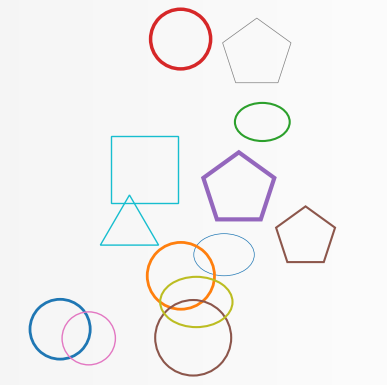[{"shape": "circle", "thickness": 2, "radius": 0.39, "center": [0.155, 0.145]}, {"shape": "oval", "thickness": 0.5, "radius": 0.39, "center": [0.578, 0.338]}, {"shape": "circle", "thickness": 2, "radius": 0.43, "center": [0.467, 0.284]}, {"shape": "oval", "thickness": 1.5, "radius": 0.35, "center": [0.677, 0.683]}, {"shape": "circle", "thickness": 2.5, "radius": 0.39, "center": [0.466, 0.899]}, {"shape": "pentagon", "thickness": 3, "radius": 0.48, "center": [0.616, 0.508]}, {"shape": "circle", "thickness": 1.5, "radius": 0.49, "center": [0.499, 0.123]}, {"shape": "pentagon", "thickness": 1.5, "radius": 0.4, "center": [0.789, 0.384]}, {"shape": "circle", "thickness": 1, "radius": 0.34, "center": [0.229, 0.121]}, {"shape": "pentagon", "thickness": 0.5, "radius": 0.46, "center": [0.663, 0.86]}, {"shape": "oval", "thickness": 1.5, "radius": 0.47, "center": [0.507, 0.216]}, {"shape": "square", "thickness": 1, "radius": 0.43, "center": [0.372, 0.56]}, {"shape": "triangle", "thickness": 1, "radius": 0.43, "center": [0.334, 0.407]}]